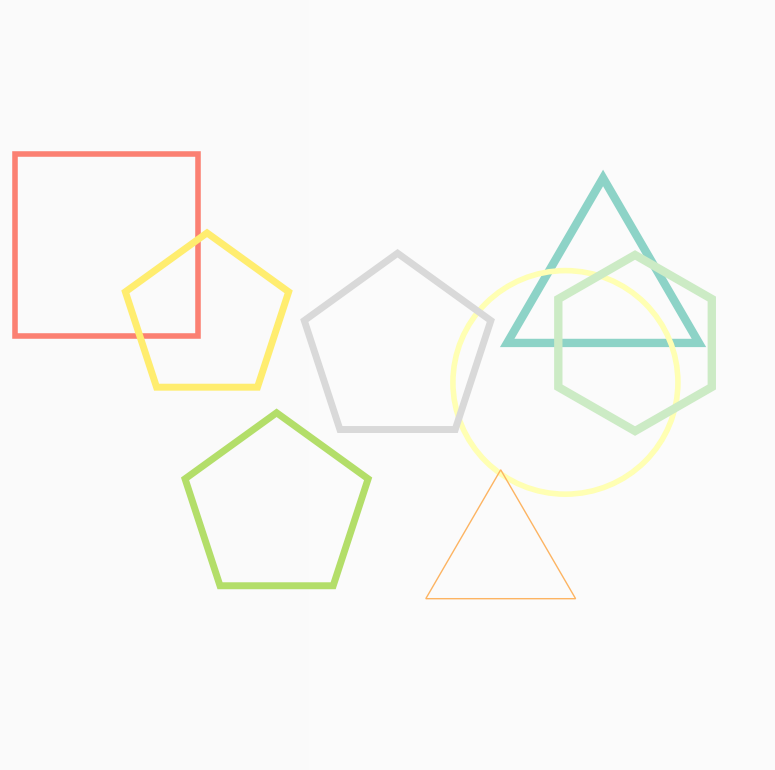[{"shape": "triangle", "thickness": 3, "radius": 0.71, "center": [0.778, 0.626]}, {"shape": "circle", "thickness": 2, "radius": 0.73, "center": [0.73, 0.503]}, {"shape": "square", "thickness": 2, "radius": 0.59, "center": [0.138, 0.682]}, {"shape": "triangle", "thickness": 0.5, "radius": 0.56, "center": [0.646, 0.278]}, {"shape": "pentagon", "thickness": 2.5, "radius": 0.62, "center": [0.357, 0.34]}, {"shape": "pentagon", "thickness": 2.5, "radius": 0.63, "center": [0.513, 0.545]}, {"shape": "hexagon", "thickness": 3, "radius": 0.57, "center": [0.819, 0.555]}, {"shape": "pentagon", "thickness": 2.5, "radius": 0.55, "center": [0.267, 0.587]}]